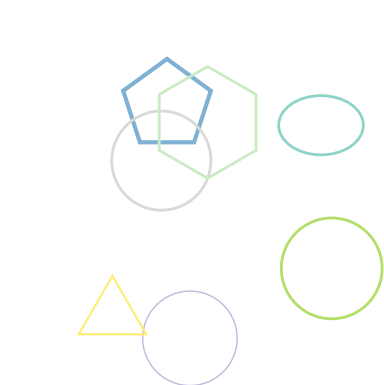[{"shape": "oval", "thickness": 2, "radius": 0.55, "center": [0.834, 0.675]}, {"shape": "circle", "thickness": 1, "radius": 0.61, "center": [0.493, 0.121]}, {"shape": "pentagon", "thickness": 3, "radius": 0.6, "center": [0.434, 0.727]}, {"shape": "circle", "thickness": 2, "radius": 0.65, "center": [0.862, 0.303]}, {"shape": "circle", "thickness": 2, "radius": 0.64, "center": [0.419, 0.583]}, {"shape": "hexagon", "thickness": 2, "radius": 0.73, "center": [0.539, 0.682]}, {"shape": "triangle", "thickness": 1.5, "radius": 0.51, "center": [0.292, 0.182]}]